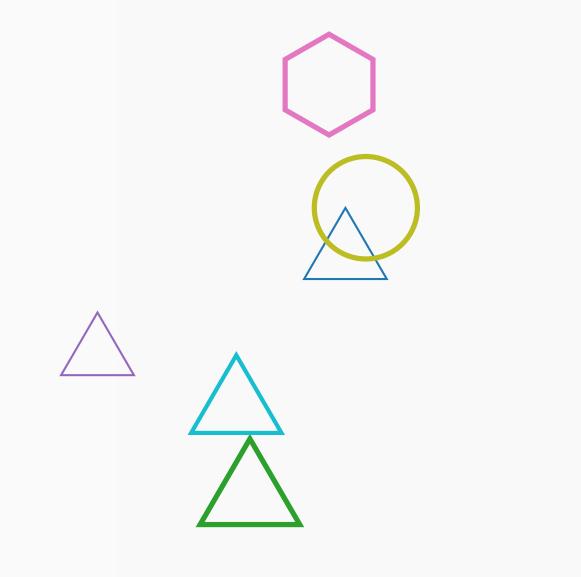[{"shape": "triangle", "thickness": 1, "radius": 0.41, "center": [0.594, 0.557]}, {"shape": "triangle", "thickness": 2.5, "radius": 0.49, "center": [0.43, 0.14]}, {"shape": "triangle", "thickness": 1, "radius": 0.36, "center": [0.168, 0.386]}, {"shape": "hexagon", "thickness": 2.5, "radius": 0.44, "center": [0.566, 0.853]}, {"shape": "circle", "thickness": 2.5, "radius": 0.44, "center": [0.629, 0.639]}, {"shape": "triangle", "thickness": 2, "radius": 0.45, "center": [0.407, 0.294]}]